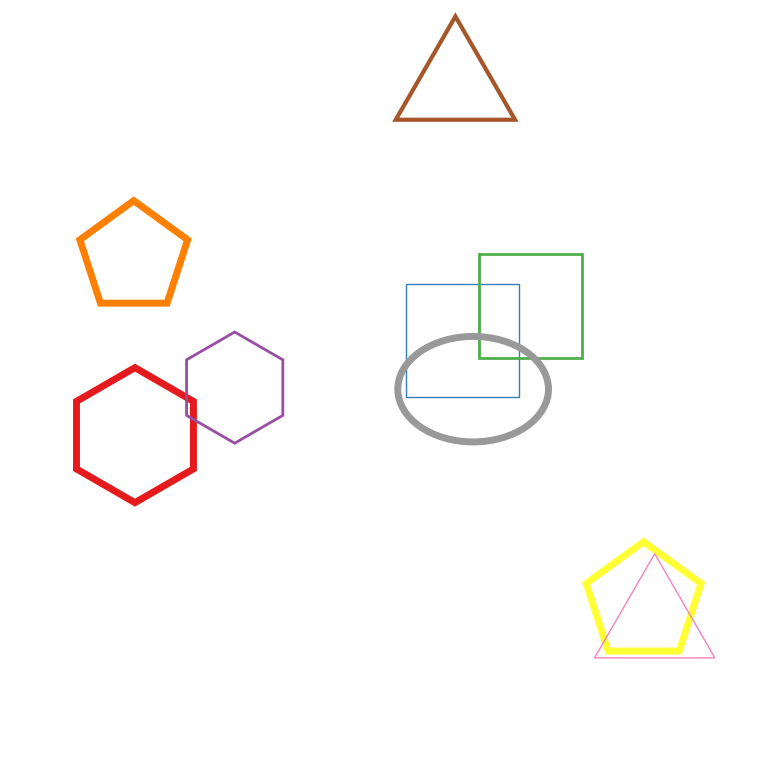[{"shape": "hexagon", "thickness": 2.5, "radius": 0.44, "center": [0.175, 0.435]}, {"shape": "square", "thickness": 0.5, "radius": 0.37, "center": [0.601, 0.558]}, {"shape": "square", "thickness": 1, "radius": 0.34, "center": [0.689, 0.603]}, {"shape": "hexagon", "thickness": 1, "radius": 0.36, "center": [0.305, 0.497]}, {"shape": "pentagon", "thickness": 2.5, "radius": 0.37, "center": [0.174, 0.666]}, {"shape": "pentagon", "thickness": 2.5, "radius": 0.39, "center": [0.836, 0.218]}, {"shape": "triangle", "thickness": 1.5, "radius": 0.45, "center": [0.591, 0.889]}, {"shape": "triangle", "thickness": 0.5, "radius": 0.45, "center": [0.85, 0.191]}, {"shape": "oval", "thickness": 2.5, "radius": 0.49, "center": [0.614, 0.495]}]